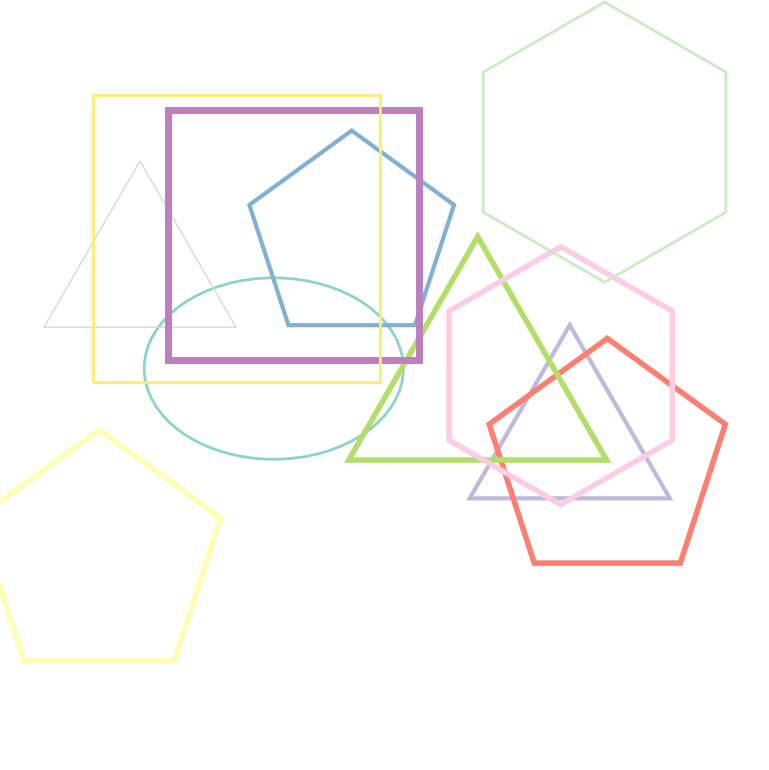[{"shape": "oval", "thickness": 1, "radius": 0.84, "center": [0.356, 0.521]}, {"shape": "pentagon", "thickness": 2, "radius": 0.83, "center": [0.129, 0.276]}, {"shape": "triangle", "thickness": 1.5, "radius": 0.75, "center": [0.74, 0.428]}, {"shape": "pentagon", "thickness": 2, "radius": 0.81, "center": [0.789, 0.399]}, {"shape": "pentagon", "thickness": 1.5, "radius": 0.7, "center": [0.457, 0.691]}, {"shape": "triangle", "thickness": 2, "radius": 0.97, "center": [0.62, 0.499]}, {"shape": "hexagon", "thickness": 2, "radius": 0.84, "center": [0.728, 0.512]}, {"shape": "triangle", "thickness": 0.5, "radius": 0.72, "center": [0.182, 0.647]}, {"shape": "square", "thickness": 2.5, "radius": 0.81, "center": [0.381, 0.695]}, {"shape": "hexagon", "thickness": 1, "radius": 0.91, "center": [0.785, 0.815]}, {"shape": "square", "thickness": 1, "radius": 0.93, "center": [0.307, 0.69]}]